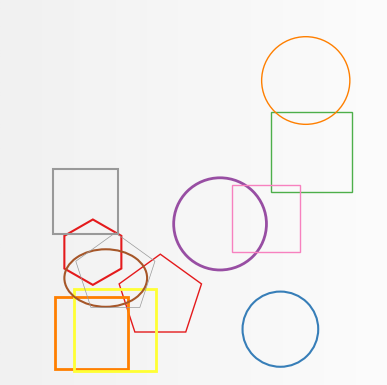[{"shape": "hexagon", "thickness": 1.5, "radius": 0.42, "center": [0.24, 0.345]}, {"shape": "pentagon", "thickness": 1, "radius": 0.56, "center": [0.414, 0.228]}, {"shape": "circle", "thickness": 1.5, "radius": 0.49, "center": [0.724, 0.145]}, {"shape": "square", "thickness": 1, "radius": 0.52, "center": [0.804, 0.606]}, {"shape": "circle", "thickness": 2, "radius": 0.6, "center": [0.568, 0.418]}, {"shape": "circle", "thickness": 1, "radius": 0.57, "center": [0.789, 0.791]}, {"shape": "square", "thickness": 2, "radius": 0.47, "center": [0.235, 0.135]}, {"shape": "square", "thickness": 2, "radius": 0.53, "center": [0.297, 0.143]}, {"shape": "oval", "thickness": 1.5, "radius": 0.53, "center": [0.273, 0.278]}, {"shape": "square", "thickness": 1, "radius": 0.44, "center": [0.686, 0.432]}, {"shape": "square", "thickness": 1.5, "radius": 0.42, "center": [0.221, 0.476]}, {"shape": "pentagon", "thickness": 0.5, "radius": 0.54, "center": [0.298, 0.288]}]